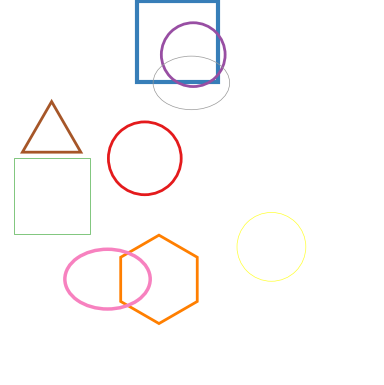[{"shape": "circle", "thickness": 2, "radius": 0.47, "center": [0.376, 0.589]}, {"shape": "square", "thickness": 3, "radius": 0.53, "center": [0.46, 0.891]}, {"shape": "square", "thickness": 0.5, "radius": 0.49, "center": [0.135, 0.491]}, {"shape": "circle", "thickness": 2, "radius": 0.41, "center": [0.502, 0.858]}, {"shape": "hexagon", "thickness": 2, "radius": 0.57, "center": [0.413, 0.274]}, {"shape": "circle", "thickness": 0.5, "radius": 0.45, "center": [0.705, 0.359]}, {"shape": "triangle", "thickness": 2, "radius": 0.44, "center": [0.134, 0.649]}, {"shape": "oval", "thickness": 2.5, "radius": 0.55, "center": [0.279, 0.275]}, {"shape": "oval", "thickness": 0.5, "radius": 0.5, "center": [0.497, 0.785]}]